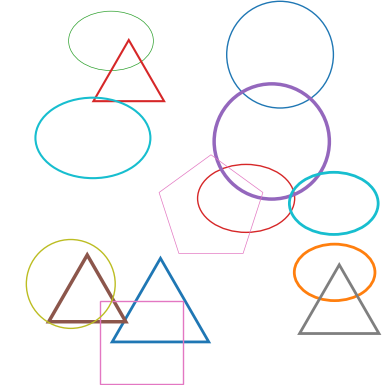[{"shape": "triangle", "thickness": 2, "radius": 0.72, "center": [0.417, 0.184]}, {"shape": "circle", "thickness": 1, "radius": 0.69, "center": [0.727, 0.858]}, {"shape": "oval", "thickness": 2, "radius": 0.52, "center": [0.869, 0.293]}, {"shape": "oval", "thickness": 0.5, "radius": 0.55, "center": [0.288, 0.894]}, {"shape": "oval", "thickness": 1, "radius": 0.63, "center": [0.639, 0.485]}, {"shape": "triangle", "thickness": 1.5, "radius": 0.53, "center": [0.334, 0.79]}, {"shape": "circle", "thickness": 2.5, "radius": 0.75, "center": [0.706, 0.633]}, {"shape": "triangle", "thickness": 2.5, "radius": 0.58, "center": [0.227, 0.222]}, {"shape": "pentagon", "thickness": 0.5, "radius": 0.71, "center": [0.548, 0.456]}, {"shape": "square", "thickness": 1, "radius": 0.54, "center": [0.368, 0.111]}, {"shape": "triangle", "thickness": 2, "radius": 0.6, "center": [0.881, 0.193]}, {"shape": "circle", "thickness": 1, "radius": 0.58, "center": [0.184, 0.262]}, {"shape": "oval", "thickness": 2, "radius": 0.58, "center": [0.867, 0.472]}, {"shape": "oval", "thickness": 1.5, "radius": 0.75, "center": [0.241, 0.642]}]